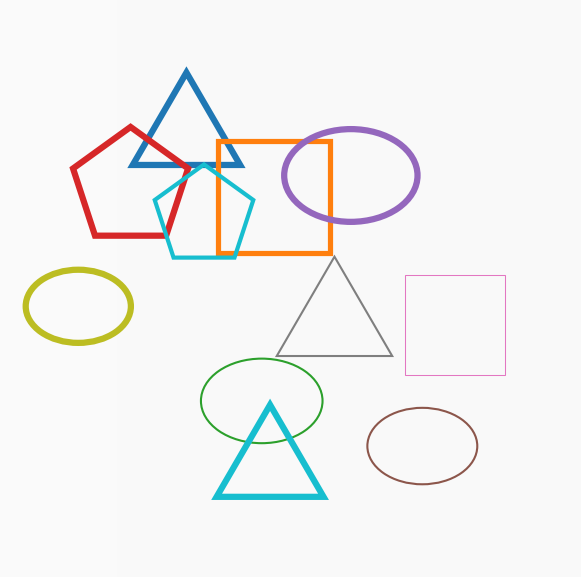[{"shape": "triangle", "thickness": 3, "radius": 0.53, "center": [0.321, 0.767]}, {"shape": "square", "thickness": 2.5, "radius": 0.48, "center": [0.471, 0.658]}, {"shape": "oval", "thickness": 1, "radius": 0.52, "center": [0.45, 0.305]}, {"shape": "pentagon", "thickness": 3, "radius": 0.52, "center": [0.225, 0.675]}, {"shape": "oval", "thickness": 3, "radius": 0.57, "center": [0.604, 0.695]}, {"shape": "oval", "thickness": 1, "radius": 0.47, "center": [0.727, 0.227]}, {"shape": "square", "thickness": 0.5, "radius": 0.43, "center": [0.783, 0.437]}, {"shape": "triangle", "thickness": 1, "radius": 0.57, "center": [0.575, 0.44]}, {"shape": "oval", "thickness": 3, "radius": 0.45, "center": [0.135, 0.469]}, {"shape": "triangle", "thickness": 3, "radius": 0.53, "center": [0.465, 0.192]}, {"shape": "pentagon", "thickness": 2, "radius": 0.45, "center": [0.351, 0.625]}]